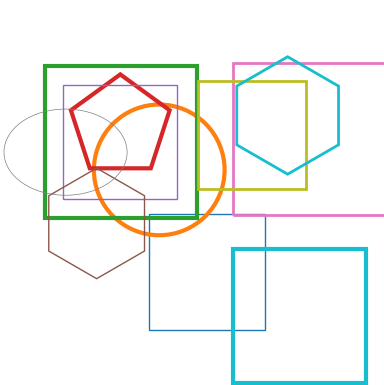[{"shape": "square", "thickness": 1, "radius": 0.75, "center": [0.538, 0.293]}, {"shape": "circle", "thickness": 3, "radius": 0.85, "center": [0.414, 0.559]}, {"shape": "square", "thickness": 3, "radius": 0.99, "center": [0.314, 0.632]}, {"shape": "pentagon", "thickness": 3, "radius": 0.67, "center": [0.312, 0.672]}, {"shape": "square", "thickness": 1, "radius": 0.74, "center": [0.311, 0.632]}, {"shape": "hexagon", "thickness": 1, "radius": 0.72, "center": [0.251, 0.42]}, {"shape": "square", "thickness": 2, "radius": 0.99, "center": [0.804, 0.639]}, {"shape": "oval", "thickness": 0.5, "radius": 0.8, "center": [0.17, 0.605]}, {"shape": "square", "thickness": 2, "radius": 0.7, "center": [0.654, 0.65]}, {"shape": "square", "thickness": 3, "radius": 0.87, "center": [0.777, 0.179]}, {"shape": "hexagon", "thickness": 2, "radius": 0.76, "center": [0.747, 0.7]}]